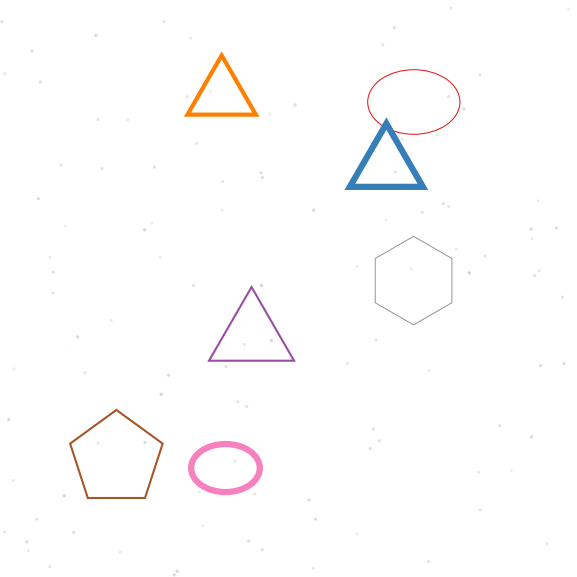[{"shape": "oval", "thickness": 0.5, "radius": 0.4, "center": [0.717, 0.823]}, {"shape": "triangle", "thickness": 3, "radius": 0.37, "center": [0.669, 0.712]}, {"shape": "triangle", "thickness": 1, "radius": 0.43, "center": [0.436, 0.417]}, {"shape": "triangle", "thickness": 2, "radius": 0.34, "center": [0.384, 0.835]}, {"shape": "pentagon", "thickness": 1, "radius": 0.42, "center": [0.202, 0.205]}, {"shape": "oval", "thickness": 3, "radius": 0.3, "center": [0.39, 0.189]}, {"shape": "hexagon", "thickness": 0.5, "radius": 0.38, "center": [0.716, 0.513]}]